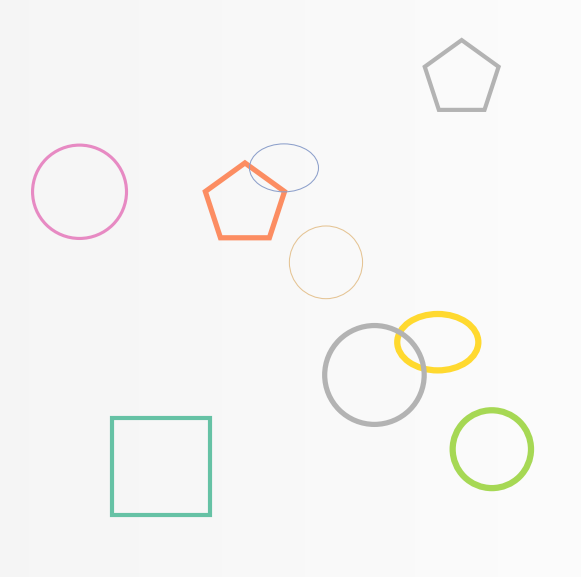[{"shape": "square", "thickness": 2, "radius": 0.42, "center": [0.277, 0.191]}, {"shape": "pentagon", "thickness": 2.5, "radius": 0.36, "center": [0.421, 0.645]}, {"shape": "oval", "thickness": 0.5, "radius": 0.3, "center": [0.489, 0.708]}, {"shape": "circle", "thickness": 1.5, "radius": 0.4, "center": [0.137, 0.667]}, {"shape": "circle", "thickness": 3, "radius": 0.34, "center": [0.846, 0.221]}, {"shape": "oval", "thickness": 3, "radius": 0.35, "center": [0.753, 0.407]}, {"shape": "circle", "thickness": 0.5, "radius": 0.31, "center": [0.561, 0.545]}, {"shape": "circle", "thickness": 2.5, "radius": 0.43, "center": [0.644, 0.35]}, {"shape": "pentagon", "thickness": 2, "radius": 0.33, "center": [0.794, 0.863]}]